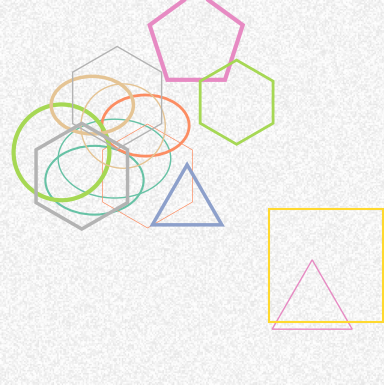[{"shape": "oval", "thickness": 1, "radius": 0.73, "center": [0.297, 0.588]}, {"shape": "oval", "thickness": 1.5, "radius": 0.64, "center": [0.245, 0.532]}, {"shape": "hexagon", "thickness": 0.5, "radius": 0.67, "center": [0.383, 0.543]}, {"shape": "oval", "thickness": 2, "radius": 0.57, "center": [0.378, 0.674]}, {"shape": "triangle", "thickness": 2.5, "radius": 0.52, "center": [0.486, 0.468]}, {"shape": "triangle", "thickness": 1, "radius": 0.6, "center": [0.811, 0.205]}, {"shape": "pentagon", "thickness": 3, "radius": 0.64, "center": [0.51, 0.896]}, {"shape": "circle", "thickness": 3, "radius": 0.62, "center": [0.16, 0.604]}, {"shape": "hexagon", "thickness": 2, "radius": 0.55, "center": [0.615, 0.735]}, {"shape": "square", "thickness": 1.5, "radius": 0.74, "center": [0.847, 0.31]}, {"shape": "oval", "thickness": 2.5, "radius": 0.53, "center": [0.24, 0.727]}, {"shape": "circle", "thickness": 1, "radius": 0.55, "center": [0.32, 0.672]}, {"shape": "hexagon", "thickness": 2.5, "radius": 0.69, "center": [0.212, 0.542]}, {"shape": "hexagon", "thickness": 1, "radius": 0.67, "center": [0.304, 0.746]}]